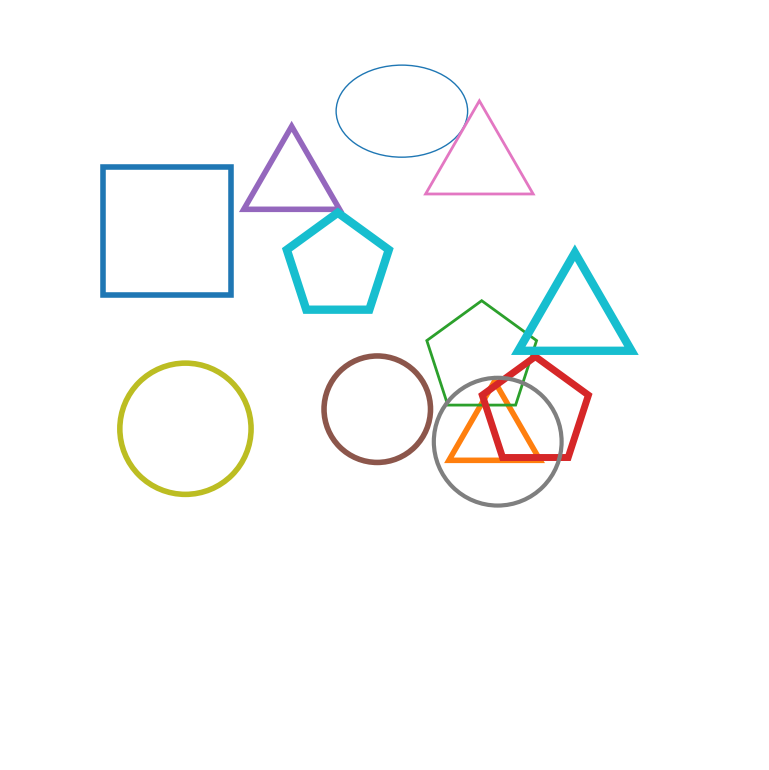[{"shape": "square", "thickness": 2, "radius": 0.42, "center": [0.217, 0.7]}, {"shape": "oval", "thickness": 0.5, "radius": 0.43, "center": [0.522, 0.856]}, {"shape": "triangle", "thickness": 2, "radius": 0.34, "center": [0.642, 0.436]}, {"shape": "pentagon", "thickness": 1, "radius": 0.37, "center": [0.626, 0.535]}, {"shape": "pentagon", "thickness": 2.5, "radius": 0.36, "center": [0.695, 0.464]}, {"shape": "triangle", "thickness": 2, "radius": 0.36, "center": [0.379, 0.764]}, {"shape": "circle", "thickness": 2, "radius": 0.35, "center": [0.49, 0.469]}, {"shape": "triangle", "thickness": 1, "radius": 0.4, "center": [0.623, 0.788]}, {"shape": "circle", "thickness": 1.5, "radius": 0.41, "center": [0.646, 0.426]}, {"shape": "circle", "thickness": 2, "radius": 0.43, "center": [0.241, 0.443]}, {"shape": "triangle", "thickness": 3, "radius": 0.42, "center": [0.747, 0.587]}, {"shape": "pentagon", "thickness": 3, "radius": 0.35, "center": [0.439, 0.654]}]